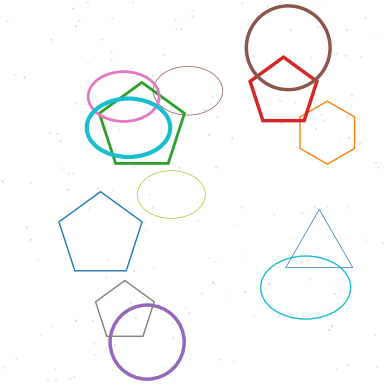[{"shape": "pentagon", "thickness": 1, "radius": 0.57, "center": [0.261, 0.389]}, {"shape": "triangle", "thickness": 0.5, "radius": 0.5, "center": [0.829, 0.355]}, {"shape": "hexagon", "thickness": 1, "radius": 0.41, "center": [0.85, 0.655]}, {"shape": "pentagon", "thickness": 2, "radius": 0.58, "center": [0.369, 0.67]}, {"shape": "pentagon", "thickness": 2.5, "radius": 0.46, "center": [0.736, 0.76]}, {"shape": "circle", "thickness": 2.5, "radius": 0.48, "center": [0.382, 0.111]}, {"shape": "circle", "thickness": 2.5, "radius": 0.54, "center": [0.749, 0.876]}, {"shape": "oval", "thickness": 0.5, "radius": 0.45, "center": [0.488, 0.764]}, {"shape": "oval", "thickness": 2, "radius": 0.46, "center": [0.321, 0.749]}, {"shape": "pentagon", "thickness": 1, "radius": 0.4, "center": [0.324, 0.191]}, {"shape": "oval", "thickness": 0.5, "radius": 0.44, "center": [0.445, 0.495]}, {"shape": "oval", "thickness": 3, "radius": 0.54, "center": [0.334, 0.668]}, {"shape": "oval", "thickness": 1, "radius": 0.58, "center": [0.794, 0.253]}]